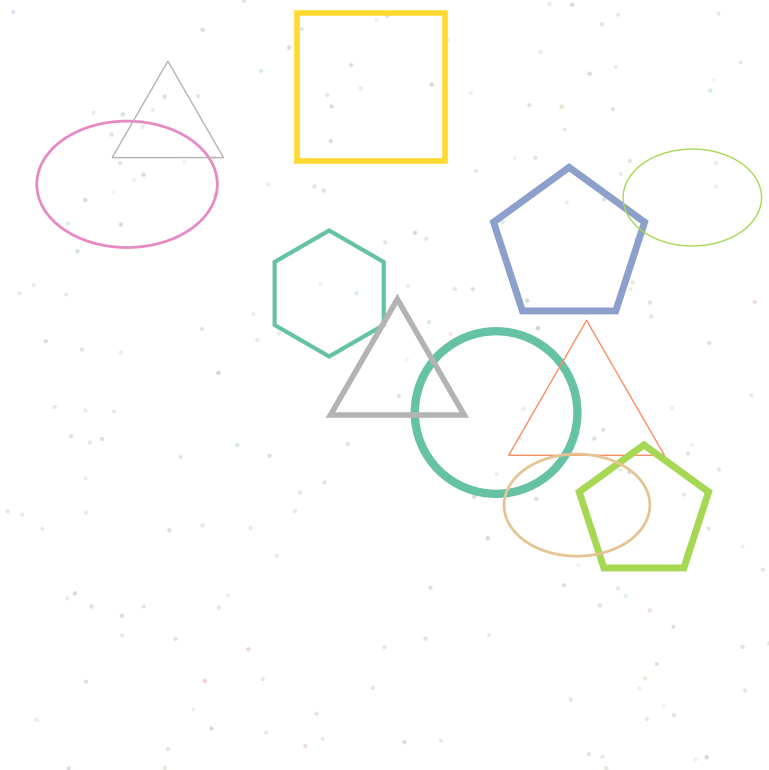[{"shape": "hexagon", "thickness": 1.5, "radius": 0.41, "center": [0.427, 0.619]}, {"shape": "circle", "thickness": 3, "radius": 0.53, "center": [0.644, 0.464]}, {"shape": "triangle", "thickness": 0.5, "radius": 0.58, "center": [0.762, 0.467]}, {"shape": "pentagon", "thickness": 2.5, "radius": 0.52, "center": [0.739, 0.68]}, {"shape": "oval", "thickness": 1, "radius": 0.59, "center": [0.165, 0.761]}, {"shape": "oval", "thickness": 0.5, "radius": 0.45, "center": [0.899, 0.743]}, {"shape": "pentagon", "thickness": 2.5, "radius": 0.44, "center": [0.836, 0.334]}, {"shape": "square", "thickness": 2, "radius": 0.48, "center": [0.481, 0.887]}, {"shape": "oval", "thickness": 1, "radius": 0.47, "center": [0.749, 0.344]}, {"shape": "triangle", "thickness": 2, "radius": 0.5, "center": [0.516, 0.511]}, {"shape": "triangle", "thickness": 0.5, "radius": 0.42, "center": [0.218, 0.837]}]